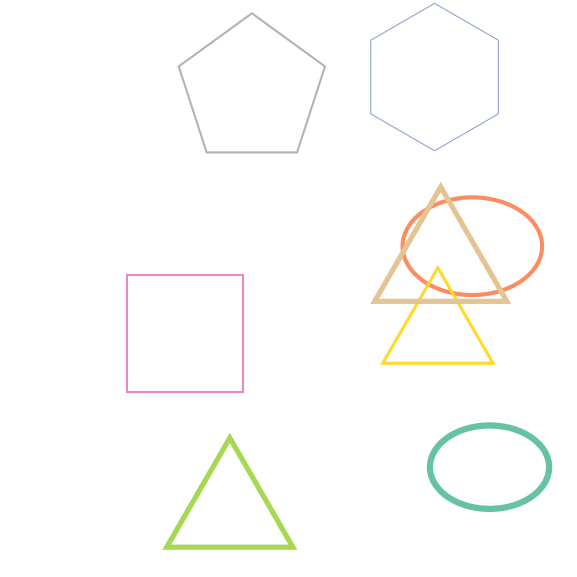[{"shape": "oval", "thickness": 3, "radius": 0.52, "center": [0.848, 0.19]}, {"shape": "oval", "thickness": 2, "radius": 0.6, "center": [0.818, 0.573]}, {"shape": "hexagon", "thickness": 0.5, "radius": 0.64, "center": [0.753, 0.866]}, {"shape": "square", "thickness": 1, "radius": 0.5, "center": [0.32, 0.422]}, {"shape": "triangle", "thickness": 2.5, "radius": 0.63, "center": [0.398, 0.115]}, {"shape": "triangle", "thickness": 1.5, "radius": 0.55, "center": [0.758, 0.425]}, {"shape": "triangle", "thickness": 2.5, "radius": 0.66, "center": [0.763, 0.543]}, {"shape": "pentagon", "thickness": 1, "radius": 0.67, "center": [0.436, 0.843]}]